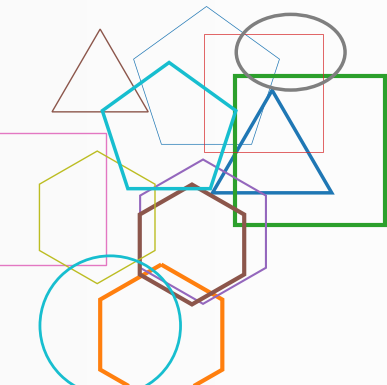[{"shape": "pentagon", "thickness": 0.5, "radius": 0.99, "center": [0.533, 0.785]}, {"shape": "triangle", "thickness": 2.5, "radius": 0.89, "center": [0.702, 0.588]}, {"shape": "hexagon", "thickness": 3, "radius": 0.91, "center": [0.416, 0.131]}, {"shape": "square", "thickness": 3, "radius": 0.97, "center": [0.801, 0.608]}, {"shape": "square", "thickness": 0.5, "radius": 0.77, "center": [0.68, 0.759]}, {"shape": "hexagon", "thickness": 1.5, "radius": 0.94, "center": [0.524, 0.398]}, {"shape": "hexagon", "thickness": 3, "radius": 0.78, "center": [0.495, 0.365]}, {"shape": "triangle", "thickness": 1, "radius": 0.72, "center": [0.258, 0.781]}, {"shape": "square", "thickness": 1, "radius": 0.86, "center": [0.101, 0.483]}, {"shape": "oval", "thickness": 2.5, "radius": 0.7, "center": [0.75, 0.864]}, {"shape": "hexagon", "thickness": 1, "radius": 0.86, "center": [0.251, 0.435]}, {"shape": "pentagon", "thickness": 2.5, "radius": 0.91, "center": [0.436, 0.657]}, {"shape": "circle", "thickness": 2, "radius": 0.91, "center": [0.284, 0.154]}]